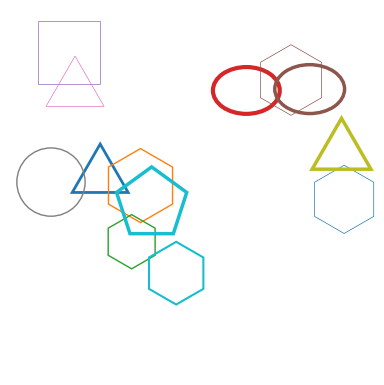[{"shape": "hexagon", "thickness": 0.5, "radius": 0.44, "center": [0.894, 0.482]}, {"shape": "triangle", "thickness": 2, "radius": 0.42, "center": [0.26, 0.542]}, {"shape": "hexagon", "thickness": 1, "radius": 0.48, "center": [0.365, 0.518]}, {"shape": "hexagon", "thickness": 1, "radius": 0.35, "center": [0.342, 0.372]}, {"shape": "oval", "thickness": 3, "radius": 0.43, "center": [0.64, 0.765]}, {"shape": "square", "thickness": 0.5, "radius": 0.41, "center": [0.179, 0.863]}, {"shape": "oval", "thickness": 2.5, "radius": 0.45, "center": [0.804, 0.769]}, {"shape": "hexagon", "thickness": 0.5, "radius": 0.46, "center": [0.756, 0.792]}, {"shape": "triangle", "thickness": 0.5, "radius": 0.44, "center": [0.195, 0.767]}, {"shape": "circle", "thickness": 1, "radius": 0.44, "center": [0.132, 0.527]}, {"shape": "triangle", "thickness": 2.5, "radius": 0.44, "center": [0.887, 0.605]}, {"shape": "hexagon", "thickness": 1.5, "radius": 0.41, "center": [0.458, 0.29]}, {"shape": "pentagon", "thickness": 2.5, "radius": 0.48, "center": [0.394, 0.471]}]